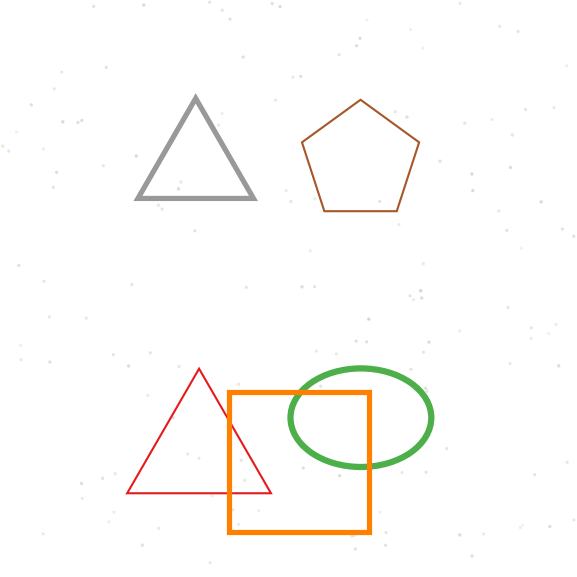[{"shape": "triangle", "thickness": 1, "radius": 0.72, "center": [0.345, 0.217]}, {"shape": "oval", "thickness": 3, "radius": 0.61, "center": [0.625, 0.276]}, {"shape": "square", "thickness": 2.5, "radius": 0.61, "center": [0.518, 0.2]}, {"shape": "pentagon", "thickness": 1, "radius": 0.53, "center": [0.624, 0.72]}, {"shape": "triangle", "thickness": 2.5, "radius": 0.58, "center": [0.339, 0.713]}]